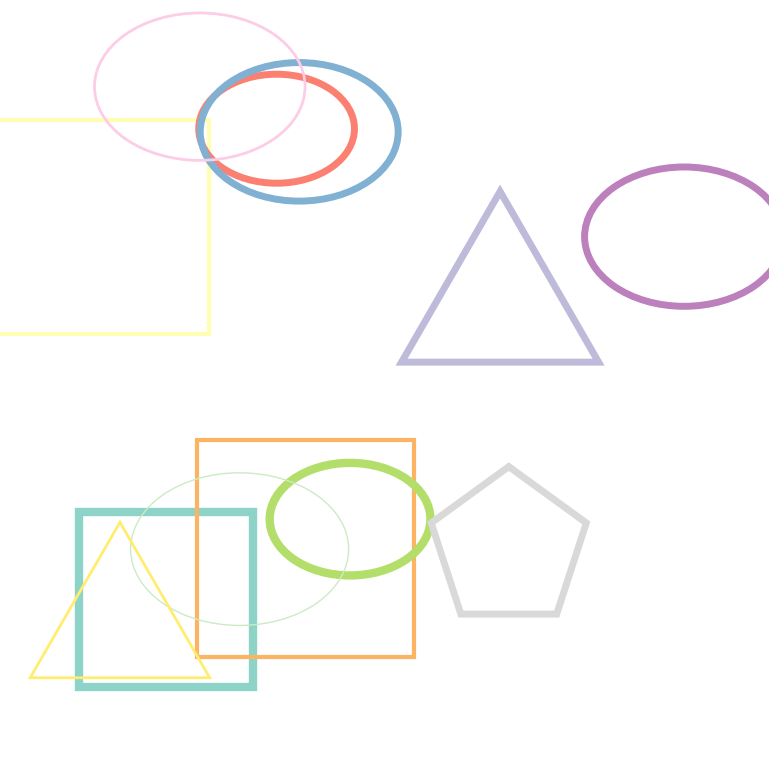[{"shape": "square", "thickness": 3, "radius": 0.57, "center": [0.215, 0.222]}, {"shape": "square", "thickness": 1.5, "radius": 0.7, "center": [0.132, 0.705]}, {"shape": "triangle", "thickness": 2.5, "radius": 0.74, "center": [0.649, 0.604]}, {"shape": "oval", "thickness": 2.5, "radius": 0.51, "center": [0.359, 0.833]}, {"shape": "oval", "thickness": 2.5, "radius": 0.64, "center": [0.389, 0.829]}, {"shape": "square", "thickness": 1.5, "radius": 0.71, "center": [0.397, 0.288]}, {"shape": "oval", "thickness": 3, "radius": 0.52, "center": [0.455, 0.326]}, {"shape": "oval", "thickness": 1, "radius": 0.68, "center": [0.259, 0.887]}, {"shape": "pentagon", "thickness": 2.5, "radius": 0.53, "center": [0.661, 0.288]}, {"shape": "oval", "thickness": 2.5, "radius": 0.65, "center": [0.888, 0.693]}, {"shape": "oval", "thickness": 0.5, "radius": 0.71, "center": [0.311, 0.287]}, {"shape": "triangle", "thickness": 1, "radius": 0.67, "center": [0.156, 0.187]}]